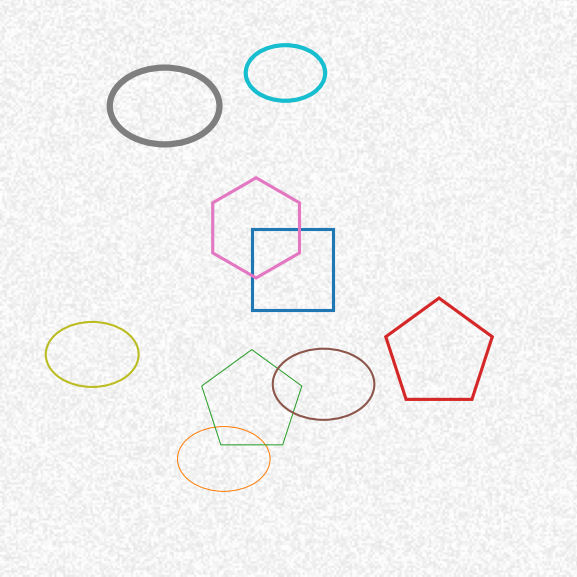[{"shape": "square", "thickness": 1.5, "radius": 0.35, "center": [0.507, 0.532]}, {"shape": "oval", "thickness": 0.5, "radius": 0.4, "center": [0.388, 0.204]}, {"shape": "pentagon", "thickness": 0.5, "radius": 0.46, "center": [0.436, 0.303]}, {"shape": "pentagon", "thickness": 1.5, "radius": 0.48, "center": [0.76, 0.386]}, {"shape": "oval", "thickness": 1, "radius": 0.44, "center": [0.56, 0.334]}, {"shape": "hexagon", "thickness": 1.5, "radius": 0.43, "center": [0.443, 0.605]}, {"shape": "oval", "thickness": 3, "radius": 0.47, "center": [0.285, 0.816]}, {"shape": "oval", "thickness": 1, "radius": 0.4, "center": [0.16, 0.385]}, {"shape": "oval", "thickness": 2, "radius": 0.34, "center": [0.494, 0.873]}]